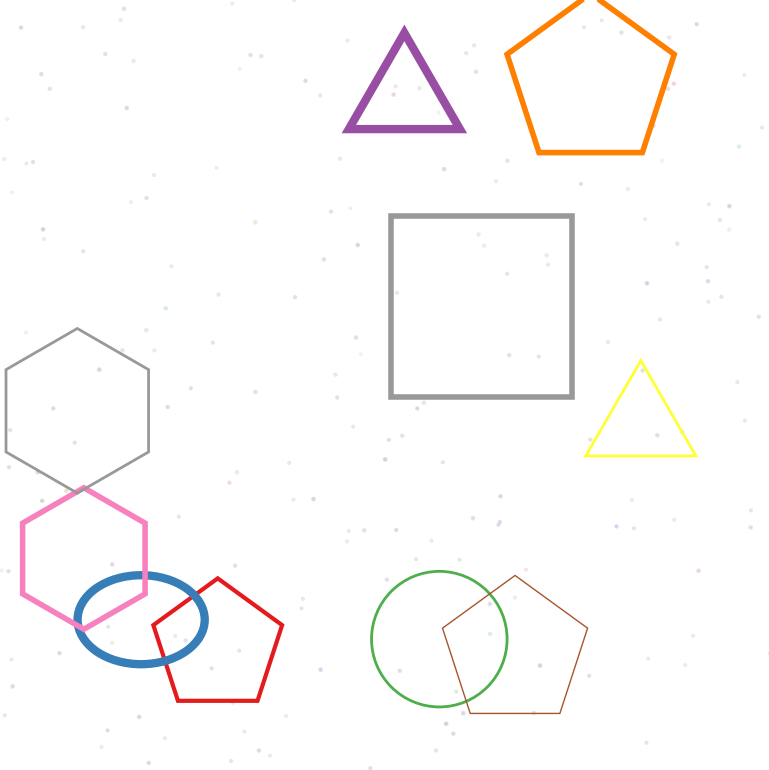[{"shape": "pentagon", "thickness": 1.5, "radius": 0.44, "center": [0.283, 0.161]}, {"shape": "oval", "thickness": 3, "radius": 0.41, "center": [0.183, 0.195]}, {"shape": "circle", "thickness": 1, "radius": 0.44, "center": [0.571, 0.17]}, {"shape": "triangle", "thickness": 3, "radius": 0.42, "center": [0.525, 0.874]}, {"shape": "pentagon", "thickness": 2, "radius": 0.57, "center": [0.767, 0.894]}, {"shape": "triangle", "thickness": 1, "radius": 0.41, "center": [0.832, 0.449]}, {"shape": "pentagon", "thickness": 0.5, "radius": 0.5, "center": [0.669, 0.154]}, {"shape": "hexagon", "thickness": 2, "radius": 0.46, "center": [0.109, 0.275]}, {"shape": "hexagon", "thickness": 1, "radius": 0.53, "center": [0.1, 0.467]}, {"shape": "square", "thickness": 2, "radius": 0.59, "center": [0.625, 0.602]}]